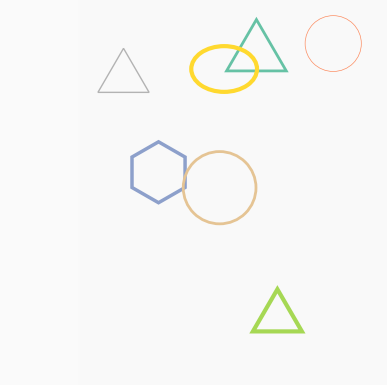[{"shape": "triangle", "thickness": 2, "radius": 0.44, "center": [0.662, 0.86]}, {"shape": "circle", "thickness": 0.5, "radius": 0.36, "center": [0.86, 0.887]}, {"shape": "hexagon", "thickness": 2.5, "radius": 0.4, "center": [0.409, 0.553]}, {"shape": "triangle", "thickness": 3, "radius": 0.36, "center": [0.716, 0.176]}, {"shape": "oval", "thickness": 3, "radius": 0.42, "center": [0.578, 0.821]}, {"shape": "circle", "thickness": 2, "radius": 0.47, "center": [0.567, 0.512]}, {"shape": "triangle", "thickness": 1, "radius": 0.38, "center": [0.319, 0.798]}]